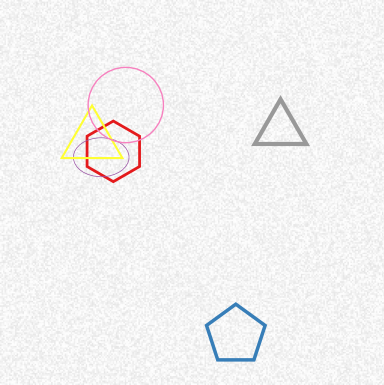[{"shape": "hexagon", "thickness": 2, "radius": 0.39, "center": [0.294, 0.607]}, {"shape": "pentagon", "thickness": 2.5, "radius": 0.4, "center": [0.613, 0.13]}, {"shape": "oval", "thickness": 0.5, "radius": 0.36, "center": [0.263, 0.592]}, {"shape": "triangle", "thickness": 1.5, "radius": 0.46, "center": [0.239, 0.635]}, {"shape": "circle", "thickness": 1, "radius": 0.49, "center": [0.327, 0.727]}, {"shape": "triangle", "thickness": 3, "radius": 0.39, "center": [0.729, 0.665]}]